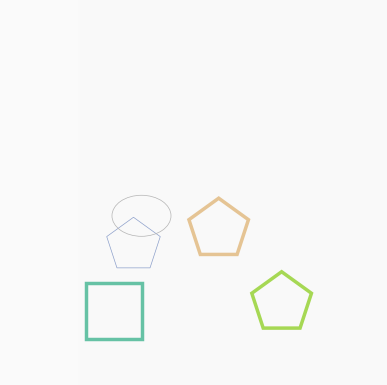[{"shape": "square", "thickness": 2.5, "radius": 0.36, "center": [0.294, 0.192]}, {"shape": "pentagon", "thickness": 0.5, "radius": 0.36, "center": [0.344, 0.363]}, {"shape": "pentagon", "thickness": 2.5, "radius": 0.4, "center": [0.727, 0.213]}, {"shape": "pentagon", "thickness": 2.5, "radius": 0.4, "center": [0.564, 0.404]}, {"shape": "oval", "thickness": 0.5, "radius": 0.38, "center": [0.365, 0.44]}]